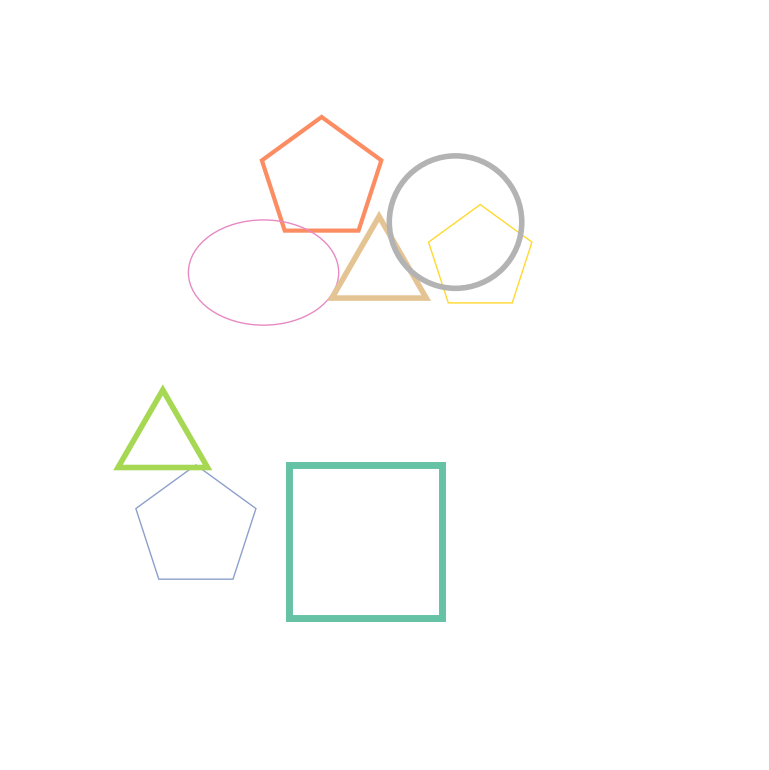[{"shape": "square", "thickness": 2.5, "radius": 0.5, "center": [0.475, 0.297]}, {"shape": "pentagon", "thickness": 1.5, "radius": 0.41, "center": [0.418, 0.766]}, {"shape": "pentagon", "thickness": 0.5, "radius": 0.41, "center": [0.254, 0.314]}, {"shape": "oval", "thickness": 0.5, "radius": 0.49, "center": [0.342, 0.646]}, {"shape": "triangle", "thickness": 2, "radius": 0.34, "center": [0.211, 0.426]}, {"shape": "pentagon", "thickness": 0.5, "radius": 0.35, "center": [0.624, 0.664]}, {"shape": "triangle", "thickness": 2, "radius": 0.35, "center": [0.492, 0.648]}, {"shape": "circle", "thickness": 2, "radius": 0.43, "center": [0.592, 0.712]}]